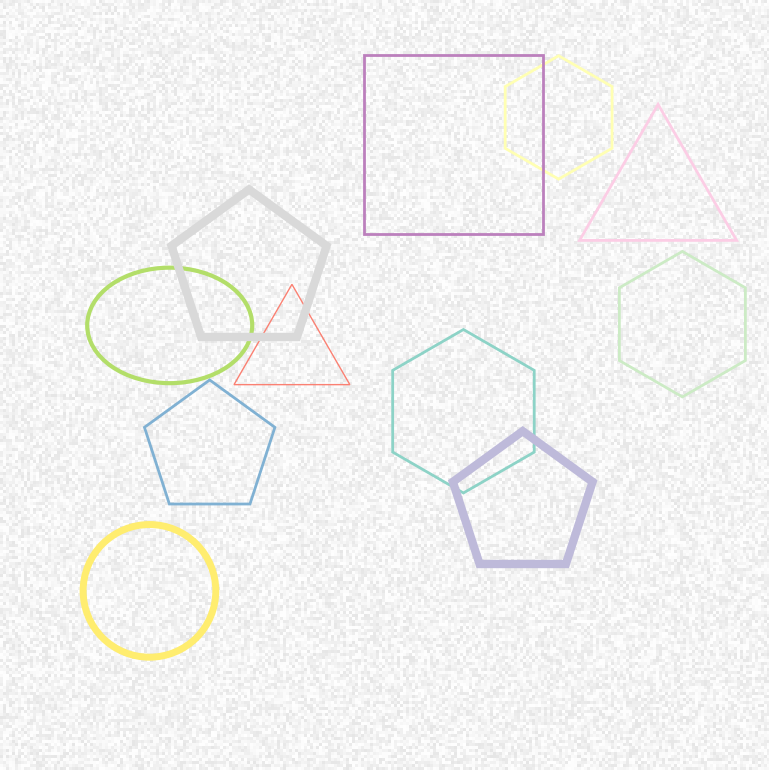[{"shape": "hexagon", "thickness": 1, "radius": 0.53, "center": [0.602, 0.466]}, {"shape": "hexagon", "thickness": 1, "radius": 0.4, "center": [0.725, 0.847]}, {"shape": "pentagon", "thickness": 3, "radius": 0.48, "center": [0.679, 0.345]}, {"shape": "triangle", "thickness": 0.5, "radius": 0.43, "center": [0.379, 0.544]}, {"shape": "pentagon", "thickness": 1, "radius": 0.45, "center": [0.272, 0.417]}, {"shape": "oval", "thickness": 1.5, "radius": 0.54, "center": [0.22, 0.577]}, {"shape": "triangle", "thickness": 1, "radius": 0.59, "center": [0.855, 0.747]}, {"shape": "pentagon", "thickness": 3, "radius": 0.53, "center": [0.323, 0.648]}, {"shape": "square", "thickness": 1, "radius": 0.58, "center": [0.589, 0.812]}, {"shape": "hexagon", "thickness": 1, "radius": 0.47, "center": [0.886, 0.579]}, {"shape": "circle", "thickness": 2.5, "radius": 0.43, "center": [0.194, 0.233]}]